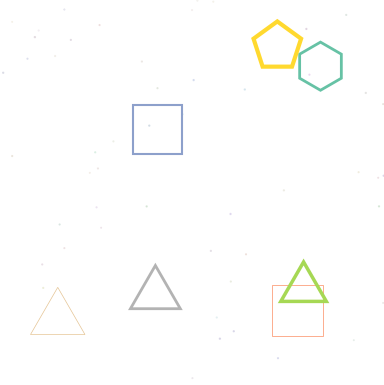[{"shape": "hexagon", "thickness": 2, "radius": 0.31, "center": [0.832, 0.828]}, {"shape": "square", "thickness": 0.5, "radius": 0.33, "center": [0.773, 0.194]}, {"shape": "square", "thickness": 1.5, "radius": 0.32, "center": [0.409, 0.664]}, {"shape": "triangle", "thickness": 2.5, "radius": 0.34, "center": [0.789, 0.251]}, {"shape": "pentagon", "thickness": 3, "radius": 0.32, "center": [0.72, 0.879]}, {"shape": "triangle", "thickness": 0.5, "radius": 0.41, "center": [0.15, 0.172]}, {"shape": "triangle", "thickness": 2, "radius": 0.37, "center": [0.404, 0.236]}]